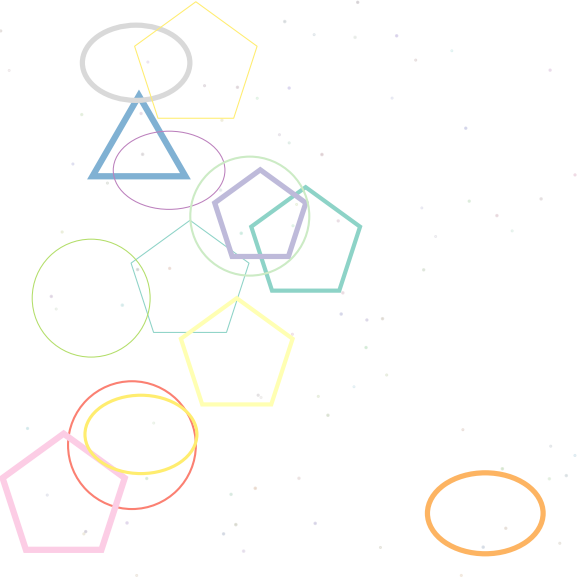[{"shape": "pentagon", "thickness": 0.5, "radius": 0.54, "center": [0.329, 0.51]}, {"shape": "pentagon", "thickness": 2, "radius": 0.5, "center": [0.529, 0.576]}, {"shape": "pentagon", "thickness": 2, "radius": 0.51, "center": [0.41, 0.381]}, {"shape": "pentagon", "thickness": 2.5, "radius": 0.41, "center": [0.451, 0.622]}, {"shape": "circle", "thickness": 1, "radius": 0.55, "center": [0.228, 0.228]}, {"shape": "triangle", "thickness": 3, "radius": 0.46, "center": [0.241, 0.74]}, {"shape": "oval", "thickness": 2.5, "radius": 0.5, "center": [0.84, 0.11]}, {"shape": "circle", "thickness": 0.5, "radius": 0.51, "center": [0.158, 0.483]}, {"shape": "pentagon", "thickness": 3, "radius": 0.56, "center": [0.11, 0.137]}, {"shape": "oval", "thickness": 2.5, "radius": 0.47, "center": [0.236, 0.89]}, {"shape": "oval", "thickness": 0.5, "radius": 0.48, "center": [0.293, 0.704]}, {"shape": "circle", "thickness": 1, "radius": 0.52, "center": [0.433, 0.625]}, {"shape": "oval", "thickness": 1.5, "radius": 0.48, "center": [0.244, 0.247]}, {"shape": "pentagon", "thickness": 0.5, "radius": 0.56, "center": [0.339, 0.885]}]